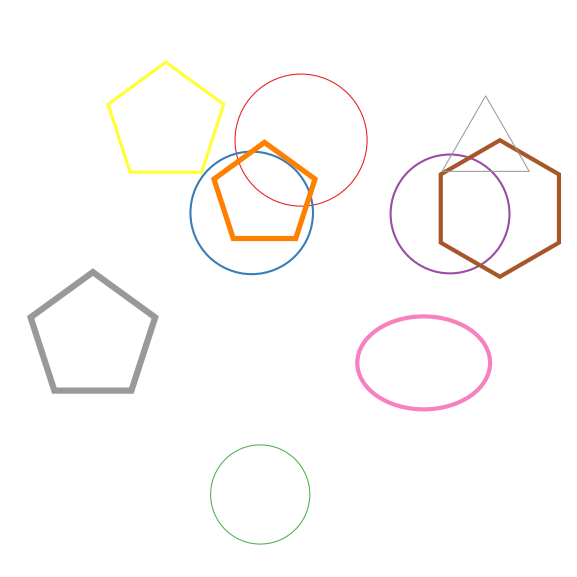[{"shape": "circle", "thickness": 0.5, "radius": 0.57, "center": [0.521, 0.757]}, {"shape": "circle", "thickness": 1, "radius": 0.53, "center": [0.436, 0.63]}, {"shape": "circle", "thickness": 0.5, "radius": 0.43, "center": [0.451, 0.143]}, {"shape": "circle", "thickness": 1, "radius": 0.51, "center": [0.779, 0.629]}, {"shape": "pentagon", "thickness": 2.5, "radius": 0.46, "center": [0.458, 0.661]}, {"shape": "pentagon", "thickness": 1.5, "radius": 0.53, "center": [0.287, 0.786]}, {"shape": "hexagon", "thickness": 2, "radius": 0.59, "center": [0.866, 0.638]}, {"shape": "oval", "thickness": 2, "radius": 0.57, "center": [0.734, 0.371]}, {"shape": "pentagon", "thickness": 3, "radius": 0.57, "center": [0.161, 0.415]}, {"shape": "triangle", "thickness": 0.5, "radius": 0.44, "center": [0.841, 0.746]}]